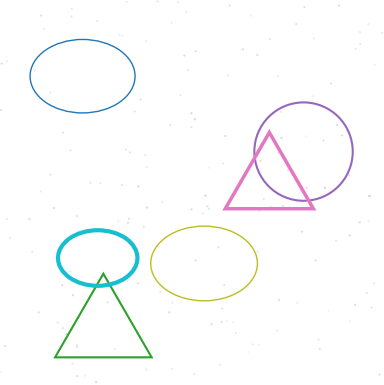[{"shape": "oval", "thickness": 1, "radius": 0.68, "center": [0.214, 0.802]}, {"shape": "triangle", "thickness": 1.5, "radius": 0.72, "center": [0.268, 0.144]}, {"shape": "circle", "thickness": 1.5, "radius": 0.64, "center": [0.788, 0.606]}, {"shape": "triangle", "thickness": 2.5, "radius": 0.66, "center": [0.7, 0.524]}, {"shape": "oval", "thickness": 1, "radius": 0.69, "center": [0.53, 0.316]}, {"shape": "oval", "thickness": 3, "radius": 0.52, "center": [0.254, 0.33]}]